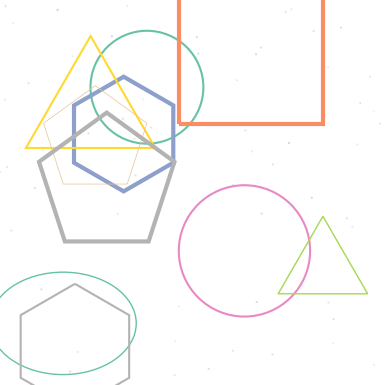[{"shape": "circle", "thickness": 1.5, "radius": 0.73, "center": [0.382, 0.773]}, {"shape": "oval", "thickness": 1, "radius": 0.95, "center": [0.164, 0.16]}, {"shape": "square", "thickness": 3, "radius": 0.93, "center": [0.652, 0.863]}, {"shape": "hexagon", "thickness": 3, "radius": 0.74, "center": [0.321, 0.652]}, {"shape": "circle", "thickness": 1.5, "radius": 0.85, "center": [0.635, 0.348]}, {"shape": "triangle", "thickness": 1, "radius": 0.67, "center": [0.839, 0.304]}, {"shape": "triangle", "thickness": 1.5, "radius": 0.97, "center": [0.235, 0.713]}, {"shape": "pentagon", "thickness": 0.5, "radius": 0.71, "center": [0.247, 0.636]}, {"shape": "hexagon", "thickness": 1.5, "radius": 0.81, "center": [0.195, 0.1]}, {"shape": "pentagon", "thickness": 3, "radius": 0.92, "center": [0.277, 0.523]}]